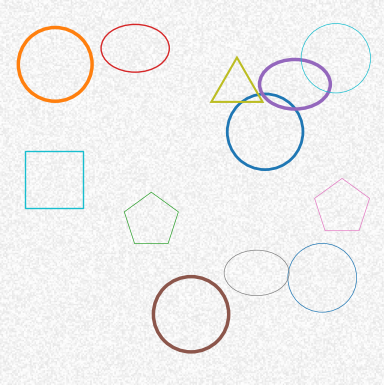[{"shape": "circle", "thickness": 0.5, "radius": 0.45, "center": [0.837, 0.278]}, {"shape": "circle", "thickness": 2, "radius": 0.49, "center": [0.689, 0.658]}, {"shape": "circle", "thickness": 2.5, "radius": 0.48, "center": [0.143, 0.833]}, {"shape": "pentagon", "thickness": 0.5, "radius": 0.37, "center": [0.393, 0.427]}, {"shape": "oval", "thickness": 1, "radius": 0.44, "center": [0.351, 0.875]}, {"shape": "oval", "thickness": 2.5, "radius": 0.46, "center": [0.766, 0.781]}, {"shape": "circle", "thickness": 2.5, "radius": 0.49, "center": [0.496, 0.184]}, {"shape": "pentagon", "thickness": 0.5, "radius": 0.38, "center": [0.889, 0.462]}, {"shape": "oval", "thickness": 0.5, "radius": 0.42, "center": [0.667, 0.291]}, {"shape": "triangle", "thickness": 1.5, "radius": 0.38, "center": [0.615, 0.774]}, {"shape": "square", "thickness": 1, "radius": 0.37, "center": [0.14, 0.534]}, {"shape": "circle", "thickness": 0.5, "radius": 0.45, "center": [0.872, 0.849]}]